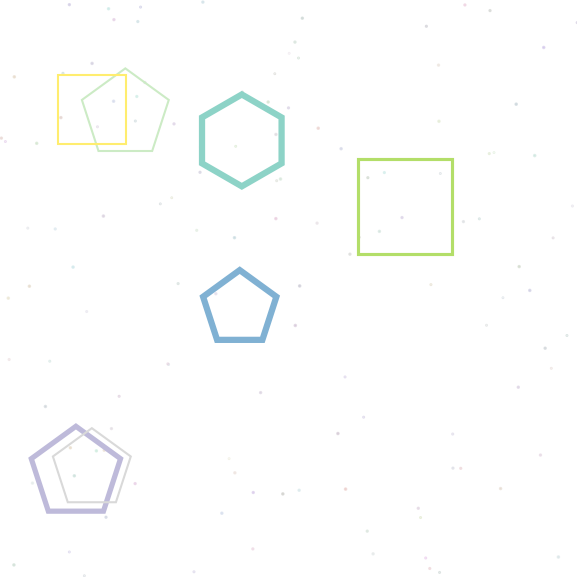[{"shape": "hexagon", "thickness": 3, "radius": 0.4, "center": [0.419, 0.756]}, {"shape": "pentagon", "thickness": 2.5, "radius": 0.41, "center": [0.131, 0.18]}, {"shape": "pentagon", "thickness": 3, "radius": 0.33, "center": [0.415, 0.465]}, {"shape": "square", "thickness": 1.5, "radius": 0.41, "center": [0.701, 0.641]}, {"shape": "pentagon", "thickness": 1, "radius": 0.35, "center": [0.159, 0.187]}, {"shape": "pentagon", "thickness": 1, "radius": 0.4, "center": [0.217, 0.802]}, {"shape": "square", "thickness": 1, "radius": 0.29, "center": [0.16, 0.81]}]